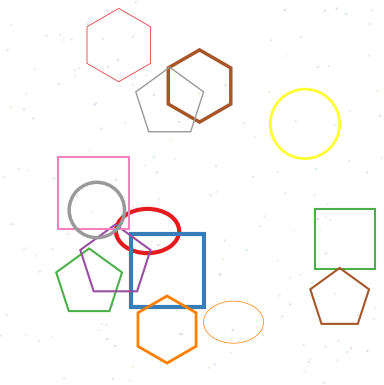[{"shape": "oval", "thickness": 3, "radius": 0.41, "center": [0.383, 0.4]}, {"shape": "hexagon", "thickness": 0.5, "radius": 0.48, "center": [0.308, 0.883]}, {"shape": "square", "thickness": 3, "radius": 0.47, "center": [0.435, 0.298]}, {"shape": "pentagon", "thickness": 1.5, "radius": 0.45, "center": [0.231, 0.265]}, {"shape": "square", "thickness": 1.5, "radius": 0.39, "center": [0.895, 0.38]}, {"shape": "pentagon", "thickness": 1.5, "radius": 0.48, "center": [0.3, 0.321]}, {"shape": "hexagon", "thickness": 2, "radius": 0.44, "center": [0.434, 0.144]}, {"shape": "oval", "thickness": 0.5, "radius": 0.39, "center": [0.607, 0.163]}, {"shape": "circle", "thickness": 2, "radius": 0.45, "center": [0.792, 0.678]}, {"shape": "pentagon", "thickness": 1.5, "radius": 0.4, "center": [0.882, 0.224]}, {"shape": "hexagon", "thickness": 2.5, "radius": 0.47, "center": [0.518, 0.777]}, {"shape": "square", "thickness": 1.5, "radius": 0.47, "center": [0.243, 0.499]}, {"shape": "pentagon", "thickness": 1, "radius": 0.46, "center": [0.441, 0.733]}, {"shape": "circle", "thickness": 2.5, "radius": 0.36, "center": [0.252, 0.455]}]